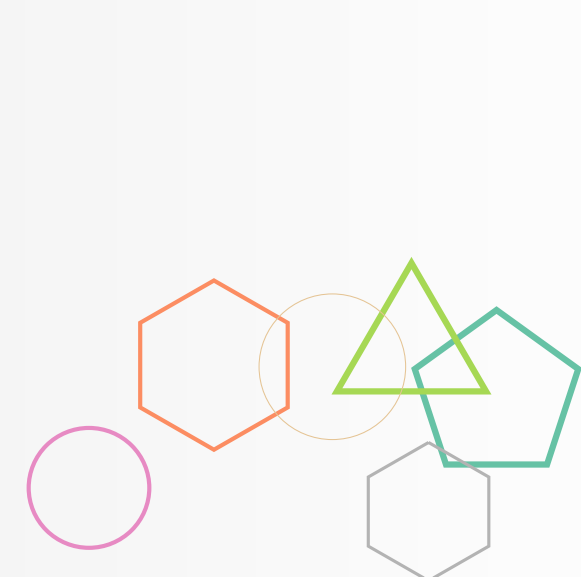[{"shape": "pentagon", "thickness": 3, "radius": 0.74, "center": [0.854, 0.314]}, {"shape": "hexagon", "thickness": 2, "radius": 0.73, "center": [0.368, 0.367]}, {"shape": "circle", "thickness": 2, "radius": 0.52, "center": [0.153, 0.154]}, {"shape": "triangle", "thickness": 3, "radius": 0.74, "center": [0.708, 0.395]}, {"shape": "circle", "thickness": 0.5, "radius": 0.63, "center": [0.572, 0.364]}, {"shape": "hexagon", "thickness": 1.5, "radius": 0.6, "center": [0.737, 0.113]}]